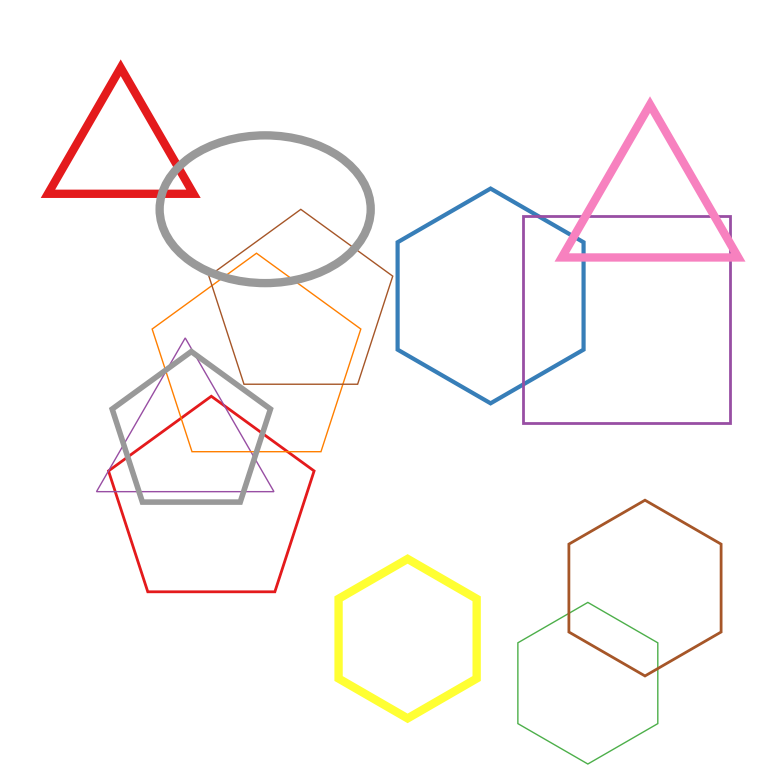[{"shape": "triangle", "thickness": 3, "radius": 0.55, "center": [0.157, 0.803]}, {"shape": "pentagon", "thickness": 1, "radius": 0.7, "center": [0.274, 0.345]}, {"shape": "hexagon", "thickness": 1.5, "radius": 0.7, "center": [0.637, 0.616]}, {"shape": "hexagon", "thickness": 0.5, "radius": 0.52, "center": [0.763, 0.113]}, {"shape": "square", "thickness": 1, "radius": 0.67, "center": [0.814, 0.585]}, {"shape": "triangle", "thickness": 0.5, "radius": 0.67, "center": [0.241, 0.428]}, {"shape": "pentagon", "thickness": 0.5, "radius": 0.71, "center": [0.333, 0.529]}, {"shape": "hexagon", "thickness": 3, "radius": 0.52, "center": [0.529, 0.171]}, {"shape": "hexagon", "thickness": 1, "radius": 0.57, "center": [0.838, 0.236]}, {"shape": "pentagon", "thickness": 0.5, "radius": 0.63, "center": [0.391, 0.603]}, {"shape": "triangle", "thickness": 3, "radius": 0.66, "center": [0.844, 0.732]}, {"shape": "pentagon", "thickness": 2, "radius": 0.54, "center": [0.248, 0.435]}, {"shape": "oval", "thickness": 3, "radius": 0.69, "center": [0.344, 0.728]}]